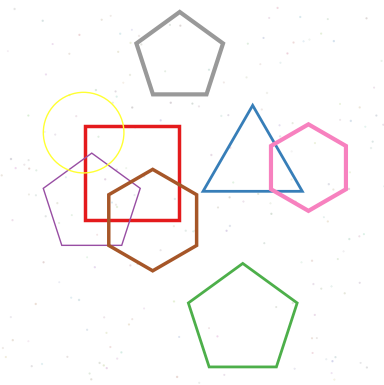[{"shape": "square", "thickness": 2.5, "radius": 0.61, "center": [0.343, 0.552]}, {"shape": "triangle", "thickness": 2, "radius": 0.74, "center": [0.656, 0.577]}, {"shape": "pentagon", "thickness": 2, "radius": 0.74, "center": [0.631, 0.167]}, {"shape": "pentagon", "thickness": 1, "radius": 0.66, "center": [0.238, 0.47]}, {"shape": "circle", "thickness": 1, "radius": 0.52, "center": [0.217, 0.656]}, {"shape": "hexagon", "thickness": 2.5, "radius": 0.66, "center": [0.397, 0.428]}, {"shape": "hexagon", "thickness": 3, "radius": 0.56, "center": [0.801, 0.565]}, {"shape": "pentagon", "thickness": 3, "radius": 0.59, "center": [0.467, 0.851]}]